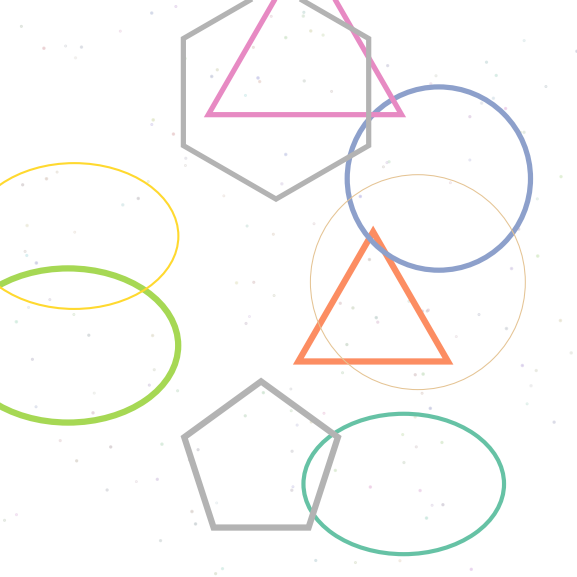[{"shape": "oval", "thickness": 2, "radius": 0.87, "center": [0.699, 0.161]}, {"shape": "triangle", "thickness": 3, "radius": 0.75, "center": [0.646, 0.448]}, {"shape": "circle", "thickness": 2.5, "radius": 0.79, "center": [0.76, 0.69]}, {"shape": "triangle", "thickness": 2.5, "radius": 0.97, "center": [0.528, 0.897]}, {"shape": "oval", "thickness": 3, "radius": 0.95, "center": [0.118, 0.401]}, {"shape": "oval", "thickness": 1, "radius": 0.9, "center": [0.129, 0.59]}, {"shape": "circle", "thickness": 0.5, "radius": 0.93, "center": [0.724, 0.511]}, {"shape": "hexagon", "thickness": 2.5, "radius": 0.93, "center": [0.478, 0.84]}, {"shape": "pentagon", "thickness": 3, "radius": 0.7, "center": [0.452, 0.199]}]